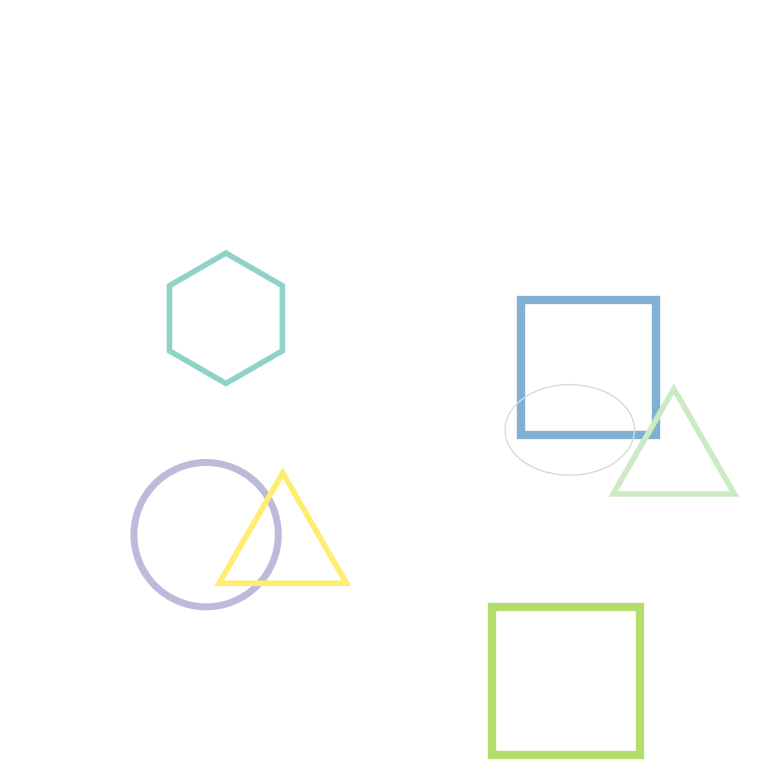[{"shape": "hexagon", "thickness": 2, "radius": 0.42, "center": [0.293, 0.587]}, {"shape": "circle", "thickness": 2.5, "radius": 0.47, "center": [0.268, 0.306]}, {"shape": "square", "thickness": 3, "radius": 0.44, "center": [0.764, 0.523]}, {"shape": "square", "thickness": 3, "radius": 0.48, "center": [0.735, 0.116]}, {"shape": "oval", "thickness": 0.5, "radius": 0.42, "center": [0.74, 0.442]}, {"shape": "triangle", "thickness": 2, "radius": 0.45, "center": [0.875, 0.404]}, {"shape": "triangle", "thickness": 2, "radius": 0.48, "center": [0.367, 0.29]}]